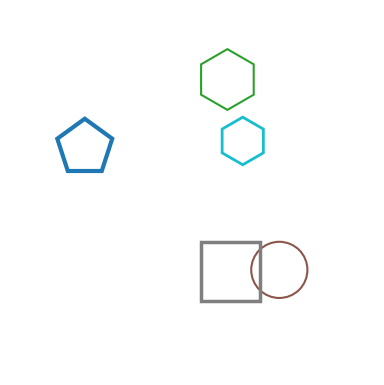[{"shape": "pentagon", "thickness": 3, "radius": 0.38, "center": [0.22, 0.617]}, {"shape": "hexagon", "thickness": 1.5, "radius": 0.39, "center": [0.591, 0.793]}, {"shape": "circle", "thickness": 1.5, "radius": 0.36, "center": [0.726, 0.299]}, {"shape": "square", "thickness": 2.5, "radius": 0.38, "center": [0.598, 0.294]}, {"shape": "hexagon", "thickness": 2, "radius": 0.31, "center": [0.631, 0.634]}]